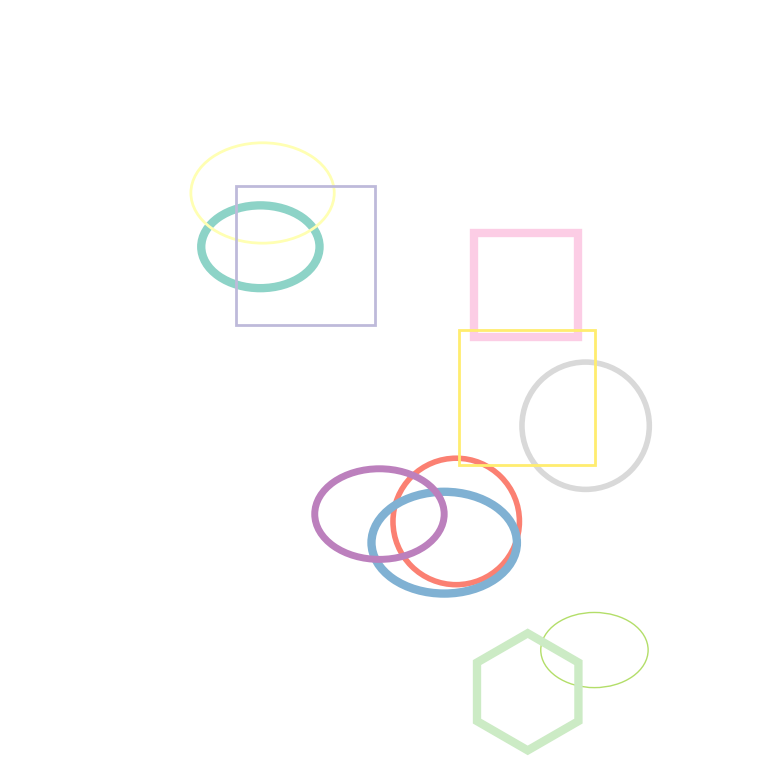[{"shape": "oval", "thickness": 3, "radius": 0.38, "center": [0.338, 0.68]}, {"shape": "oval", "thickness": 1, "radius": 0.47, "center": [0.341, 0.749]}, {"shape": "square", "thickness": 1, "radius": 0.45, "center": [0.397, 0.668]}, {"shape": "circle", "thickness": 2, "radius": 0.41, "center": [0.592, 0.323]}, {"shape": "oval", "thickness": 3, "radius": 0.47, "center": [0.577, 0.295]}, {"shape": "oval", "thickness": 0.5, "radius": 0.35, "center": [0.772, 0.156]}, {"shape": "square", "thickness": 3, "radius": 0.34, "center": [0.683, 0.629]}, {"shape": "circle", "thickness": 2, "radius": 0.41, "center": [0.761, 0.447]}, {"shape": "oval", "thickness": 2.5, "radius": 0.42, "center": [0.493, 0.332]}, {"shape": "hexagon", "thickness": 3, "radius": 0.38, "center": [0.685, 0.102]}, {"shape": "square", "thickness": 1, "radius": 0.44, "center": [0.685, 0.484]}]